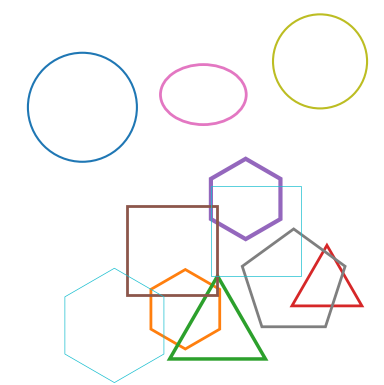[{"shape": "circle", "thickness": 1.5, "radius": 0.71, "center": [0.214, 0.721]}, {"shape": "hexagon", "thickness": 2, "radius": 0.52, "center": [0.481, 0.197]}, {"shape": "triangle", "thickness": 2.5, "radius": 0.72, "center": [0.565, 0.139]}, {"shape": "triangle", "thickness": 2, "radius": 0.52, "center": [0.849, 0.258]}, {"shape": "hexagon", "thickness": 3, "radius": 0.52, "center": [0.638, 0.483]}, {"shape": "square", "thickness": 2, "radius": 0.58, "center": [0.447, 0.349]}, {"shape": "oval", "thickness": 2, "radius": 0.56, "center": [0.528, 0.754]}, {"shape": "pentagon", "thickness": 2, "radius": 0.7, "center": [0.763, 0.265]}, {"shape": "circle", "thickness": 1.5, "radius": 0.61, "center": [0.831, 0.841]}, {"shape": "hexagon", "thickness": 0.5, "radius": 0.74, "center": [0.297, 0.155]}, {"shape": "square", "thickness": 0.5, "radius": 0.59, "center": [0.665, 0.401]}]